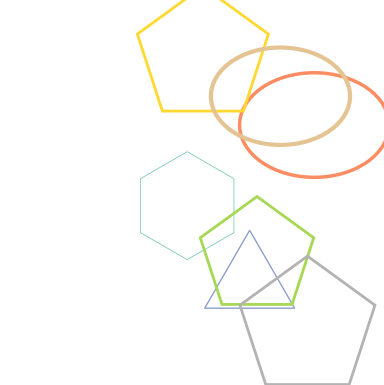[{"shape": "hexagon", "thickness": 0.5, "radius": 0.7, "center": [0.486, 0.466]}, {"shape": "oval", "thickness": 2.5, "radius": 0.97, "center": [0.816, 0.675]}, {"shape": "triangle", "thickness": 1, "radius": 0.67, "center": [0.648, 0.267]}, {"shape": "pentagon", "thickness": 2, "radius": 0.77, "center": [0.668, 0.335]}, {"shape": "pentagon", "thickness": 2, "radius": 0.89, "center": [0.527, 0.856]}, {"shape": "oval", "thickness": 3, "radius": 0.9, "center": [0.728, 0.75]}, {"shape": "pentagon", "thickness": 2, "radius": 0.92, "center": [0.799, 0.15]}]